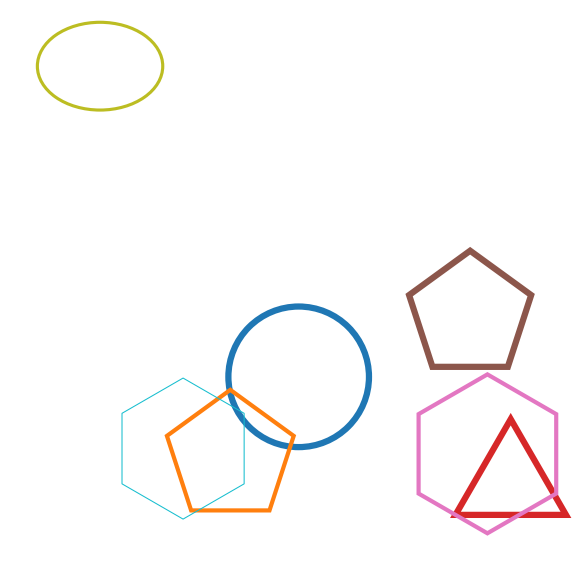[{"shape": "circle", "thickness": 3, "radius": 0.61, "center": [0.517, 0.347]}, {"shape": "pentagon", "thickness": 2, "radius": 0.58, "center": [0.399, 0.209]}, {"shape": "triangle", "thickness": 3, "radius": 0.55, "center": [0.884, 0.163]}, {"shape": "pentagon", "thickness": 3, "radius": 0.56, "center": [0.814, 0.454]}, {"shape": "hexagon", "thickness": 2, "radius": 0.69, "center": [0.844, 0.213]}, {"shape": "oval", "thickness": 1.5, "radius": 0.54, "center": [0.173, 0.885]}, {"shape": "hexagon", "thickness": 0.5, "radius": 0.61, "center": [0.317, 0.222]}]